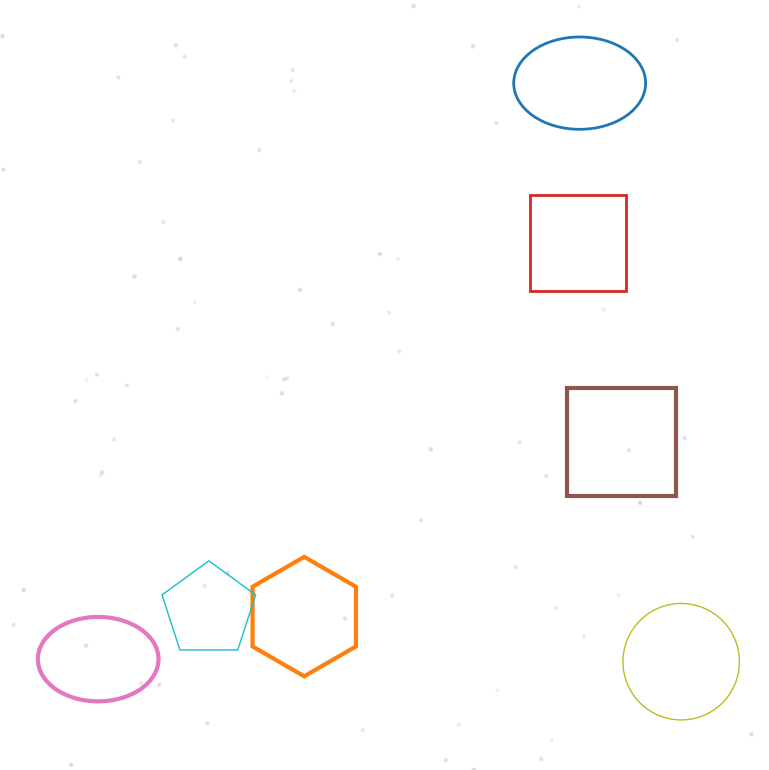[{"shape": "oval", "thickness": 1, "radius": 0.43, "center": [0.753, 0.892]}, {"shape": "hexagon", "thickness": 1.5, "radius": 0.39, "center": [0.395, 0.199]}, {"shape": "square", "thickness": 1, "radius": 0.31, "center": [0.751, 0.685]}, {"shape": "square", "thickness": 1.5, "radius": 0.35, "center": [0.807, 0.426]}, {"shape": "oval", "thickness": 1.5, "radius": 0.39, "center": [0.128, 0.144]}, {"shape": "circle", "thickness": 0.5, "radius": 0.38, "center": [0.885, 0.141]}, {"shape": "pentagon", "thickness": 0.5, "radius": 0.32, "center": [0.271, 0.208]}]